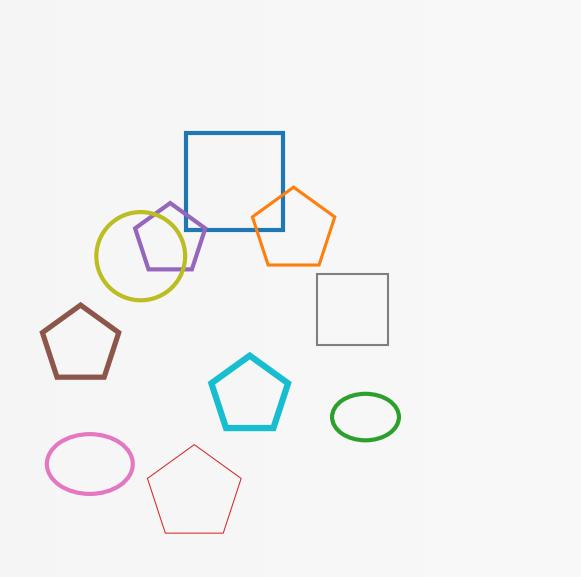[{"shape": "square", "thickness": 2, "radius": 0.42, "center": [0.403, 0.685]}, {"shape": "pentagon", "thickness": 1.5, "radius": 0.37, "center": [0.505, 0.6]}, {"shape": "oval", "thickness": 2, "radius": 0.29, "center": [0.629, 0.277]}, {"shape": "pentagon", "thickness": 0.5, "radius": 0.42, "center": [0.334, 0.144]}, {"shape": "pentagon", "thickness": 2, "radius": 0.32, "center": [0.293, 0.584]}, {"shape": "pentagon", "thickness": 2.5, "radius": 0.35, "center": [0.139, 0.402]}, {"shape": "oval", "thickness": 2, "radius": 0.37, "center": [0.155, 0.196]}, {"shape": "square", "thickness": 1, "radius": 0.3, "center": [0.606, 0.463]}, {"shape": "circle", "thickness": 2, "radius": 0.38, "center": [0.242, 0.556]}, {"shape": "pentagon", "thickness": 3, "radius": 0.35, "center": [0.43, 0.314]}]